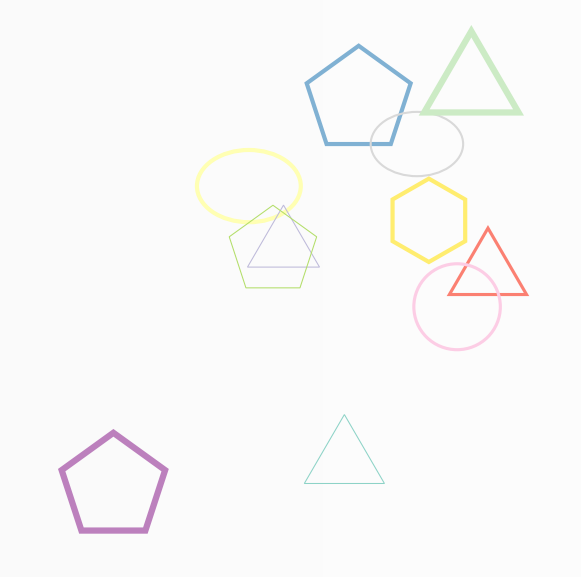[{"shape": "triangle", "thickness": 0.5, "radius": 0.4, "center": [0.592, 0.202]}, {"shape": "oval", "thickness": 2, "radius": 0.45, "center": [0.428, 0.677]}, {"shape": "triangle", "thickness": 0.5, "radius": 0.36, "center": [0.488, 0.572]}, {"shape": "triangle", "thickness": 1.5, "radius": 0.38, "center": [0.84, 0.527]}, {"shape": "pentagon", "thickness": 2, "radius": 0.47, "center": [0.617, 0.826]}, {"shape": "pentagon", "thickness": 0.5, "radius": 0.4, "center": [0.47, 0.565]}, {"shape": "circle", "thickness": 1.5, "radius": 0.37, "center": [0.786, 0.468]}, {"shape": "oval", "thickness": 1, "radius": 0.4, "center": [0.717, 0.75]}, {"shape": "pentagon", "thickness": 3, "radius": 0.47, "center": [0.195, 0.156]}, {"shape": "triangle", "thickness": 3, "radius": 0.47, "center": [0.811, 0.851]}, {"shape": "hexagon", "thickness": 2, "radius": 0.36, "center": [0.738, 0.618]}]